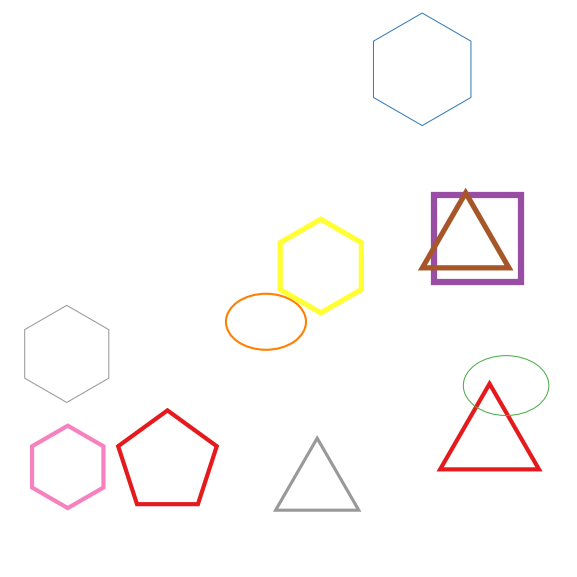[{"shape": "pentagon", "thickness": 2, "radius": 0.45, "center": [0.29, 0.199]}, {"shape": "triangle", "thickness": 2, "radius": 0.49, "center": [0.848, 0.236]}, {"shape": "hexagon", "thickness": 0.5, "radius": 0.49, "center": [0.731, 0.879]}, {"shape": "oval", "thickness": 0.5, "radius": 0.37, "center": [0.876, 0.332]}, {"shape": "square", "thickness": 3, "radius": 0.38, "center": [0.827, 0.586]}, {"shape": "oval", "thickness": 1, "radius": 0.35, "center": [0.461, 0.442]}, {"shape": "hexagon", "thickness": 2.5, "radius": 0.41, "center": [0.555, 0.538]}, {"shape": "triangle", "thickness": 2.5, "radius": 0.43, "center": [0.806, 0.579]}, {"shape": "hexagon", "thickness": 2, "radius": 0.36, "center": [0.117, 0.191]}, {"shape": "triangle", "thickness": 1.5, "radius": 0.42, "center": [0.549, 0.157]}, {"shape": "hexagon", "thickness": 0.5, "radius": 0.42, "center": [0.116, 0.386]}]